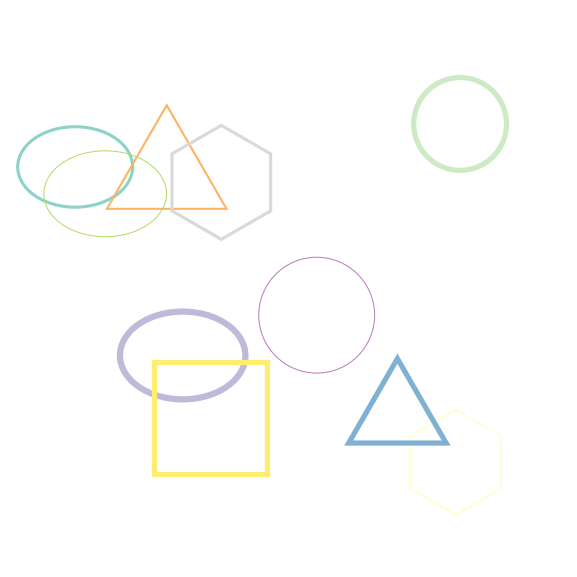[{"shape": "oval", "thickness": 1.5, "radius": 0.5, "center": [0.13, 0.71]}, {"shape": "hexagon", "thickness": 0.5, "radius": 0.45, "center": [0.789, 0.199]}, {"shape": "oval", "thickness": 3, "radius": 0.54, "center": [0.316, 0.384]}, {"shape": "triangle", "thickness": 2.5, "radius": 0.49, "center": [0.688, 0.281]}, {"shape": "triangle", "thickness": 1, "radius": 0.6, "center": [0.289, 0.697]}, {"shape": "oval", "thickness": 0.5, "radius": 0.53, "center": [0.182, 0.664]}, {"shape": "hexagon", "thickness": 1.5, "radius": 0.49, "center": [0.383, 0.683]}, {"shape": "circle", "thickness": 0.5, "radius": 0.5, "center": [0.548, 0.453]}, {"shape": "circle", "thickness": 2.5, "radius": 0.4, "center": [0.797, 0.785]}, {"shape": "square", "thickness": 2.5, "radius": 0.49, "center": [0.365, 0.276]}]